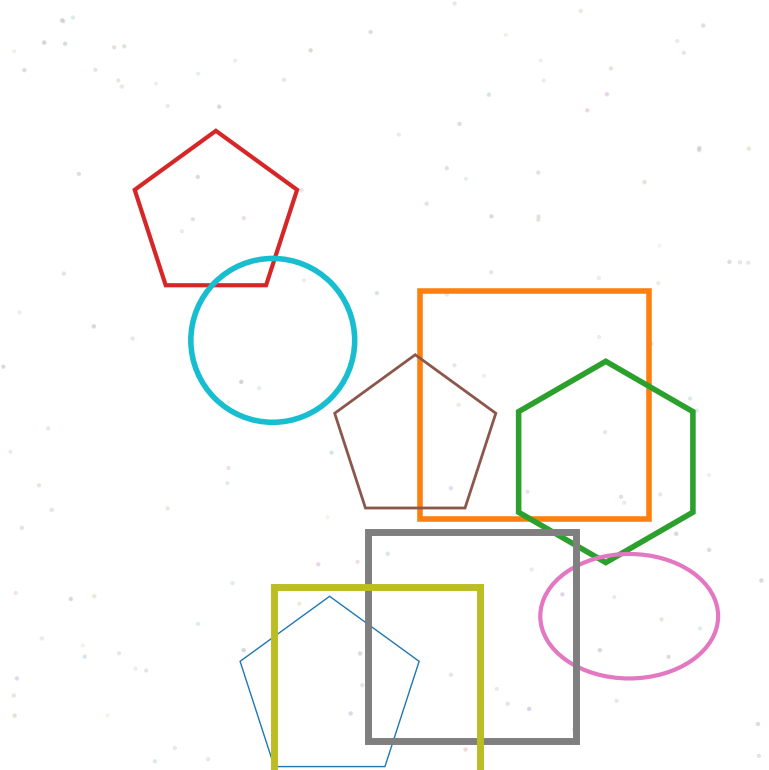[{"shape": "pentagon", "thickness": 0.5, "radius": 0.61, "center": [0.428, 0.103]}, {"shape": "square", "thickness": 2, "radius": 0.74, "center": [0.694, 0.474]}, {"shape": "hexagon", "thickness": 2, "radius": 0.65, "center": [0.787, 0.4]}, {"shape": "pentagon", "thickness": 1.5, "radius": 0.55, "center": [0.28, 0.719]}, {"shape": "pentagon", "thickness": 1, "radius": 0.55, "center": [0.539, 0.429]}, {"shape": "oval", "thickness": 1.5, "radius": 0.58, "center": [0.817, 0.2]}, {"shape": "square", "thickness": 2.5, "radius": 0.68, "center": [0.613, 0.173]}, {"shape": "square", "thickness": 2.5, "radius": 0.67, "center": [0.49, 0.105]}, {"shape": "circle", "thickness": 2, "radius": 0.53, "center": [0.354, 0.558]}]